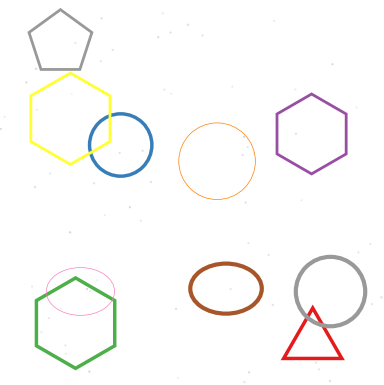[{"shape": "triangle", "thickness": 2.5, "radius": 0.44, "center": [0.812, 0.113]}, {"shape": "circle", "thickness": 2.5, "radius": 0.4, "center": [0.314, 0.623]}, {"shape": "hexagon", "thickness": 2.5, "radius": 0.59, "center": [0.196, 0.161]}, {"shape": "hexagon", "thickness": 2, "radius": 0.52, "center": [0.809, 0.652]}, {"shape": "circle", "thickness": 0.5, "radius": 0.5, "center": [0.564, 0.581]}, {"shape": "hexagon", "thickness": 2, "radius": 0.59, "center": [0.183, 0.692]}, {"shape": "oval", "thickness": 3, "radius": 0.46, "center": [0.587, 0.25]}, {"shape": "oval", "thickness": 0.5, "radius": 0.44, "center": [0.209, 0.243]}, {"shape": "pentagon", "thickness": 2, "radius": 0.43, "center": [0.157, 0.889]}, {"shape": "circle", "thickness": 3, "radius": 0.45, "center": [0.859, 0.243]}]